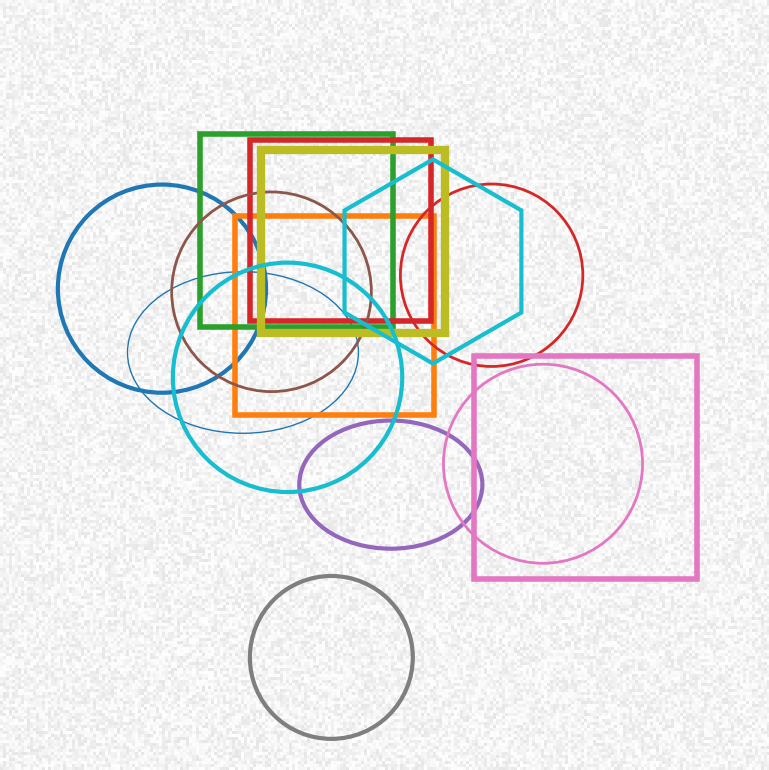[{"shape": "oval", "thickness": 0.5, "radius": 0.75, "center": [0.316, 0.542]}, {"shape": "circle", "thickness": 1.5, "radius": 0.68, "center": [0.21, 0.625]}, {"shape": "square", "thickness": 2, "radius": 0.65, "center": [0.435, 0.59]}, {"shape": "square", "thickness": 2, "radius": 0.63, "center": [0.385, 0.701]}, {"shape": "square", "thickness": 2, "radius": 0.59, "center": [0.442, 0.701]}, {"shape": "circle", "thickness": 1, "radius": 0.59, "center": [0.638, 0.643]}, {"shape": "oval", "thickness": 1.5, "radius": 0.59, "center": [0.508, 0.371]}, {"shape": "circle", "thickness": 1, "radius": 0.65, "center": [0.353, 0.621]}, {"shape": "square", "thickness": 2, "radius": 0.73, "center": [0.76, 0.393]}, {"shape": "circle", "thickness": 1, "radius": 0.65, "center": [0.705, 0.398]}, {"shape": "circle", "thickness": 1.5, "radius": 0.53, "center": [0.43, 0.146]}, {"shape": "square", "thickness": 3, "radius": 0.59, "center": [0.458, 0.686]}, {"shape": "circle", "thickness": 1.5, "radius": 0.74, "center": [0.373, 0.51]}, {"shape": "hexagon", "thickness": 1.5, "radius": 0.66, "center": [0.562, 0.66]}]